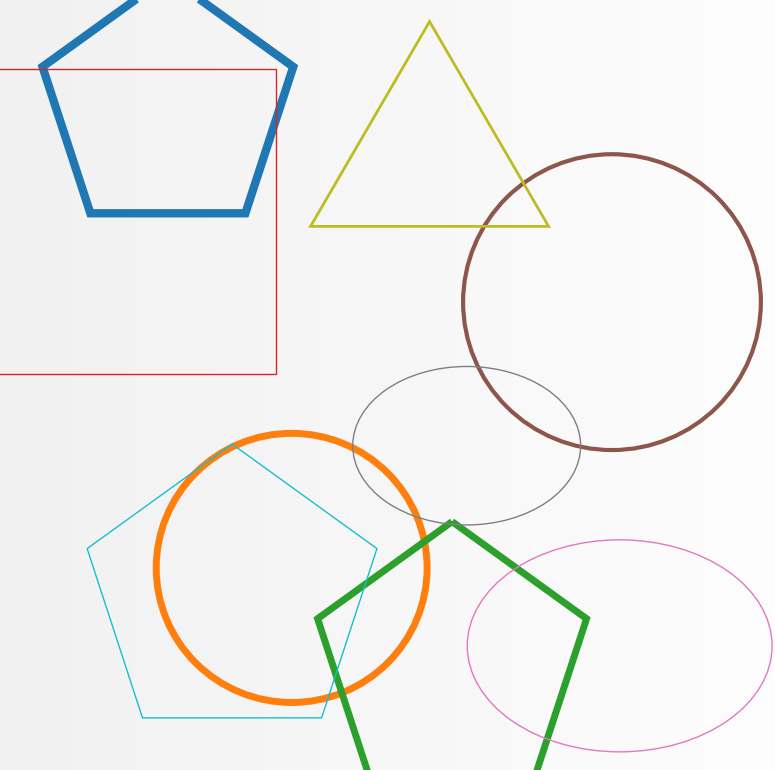[{"shape": "pentagon", "thickness": 3, "radius": 0.85, "center": [0.217, 0.861]}, {"shape": "circle", "thickness": 2.5, "radius": 0.87, "center": [0.376, 0.262]}, {"shape": "pentagon", "thickness": 2.5, "radius": 0.91, "center": [0.583, 0.14]}, {"shape": "square", "thickness": 0.5, "radius": 0.99, "center": [0.158, 0.712]}, {"shape": "circle", "thickness": 1.5, "radius": 0.96, "center": [0.79, 0.608]}, {"shape": "oval", "thickness": 0.5, "radius": 0.98, "center": [0.8, 0.161]}, {"shape": "oval", "thickness": 0.5, "radius": 0.74, "center": [0.602, 0.421]}, {"shape": "triangle", "thickness": 1, "radius": 0.89, "center": [0.554, 0.795]}, {"shape": "pentagon", "thickness": 0.5, "radius": 0.98, "center": [0.299, 0.227]}]